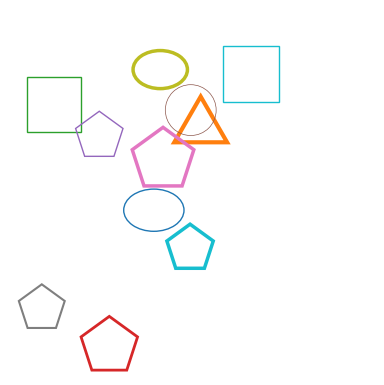[{"shape": "oval", "thickness": 1, "radius": 0.39, "center": [0.4, 0.454]}, {"shape": "triangle", "thickness": 3, "radius": 0.4, "center": [0.521, 0.67]}, {"shape": "square", "thickness": 1, "radius": 0.35, "center": [0.14, 0.729]}, {"shape": "pentagon", "thickness": 2, "radius": 0.39, "center": [0.284, 0.101]}, {"shape": "pentagon", "thickness": 1, "radius": 0.32, "center": [0.258, 0.646]}, {"shape": "circle", "thickness": 0.5, "radius": 0.33, "center": [0.495, 0.714]}, {"shape": "pentagon", "thickness": 2.5, "radius": 0.42, "center": [0.423, 0.585]}, {"shape": "pentagon", "thickness": 1.5, "radius": 0.31, "center": [0.109, 0.199]}, {"shape": "oval", "thickness": 2.5, "radius": 0.35, "center": [0.416, 0.819]}, {"shape": "pentagon", "thickness": 2.5, "radius": 0.32, "center": [0.494, 0.354]}, {"shape": "square", "thickness": 1, "radius": 0.36, "center": [0.653, 0.808]}]